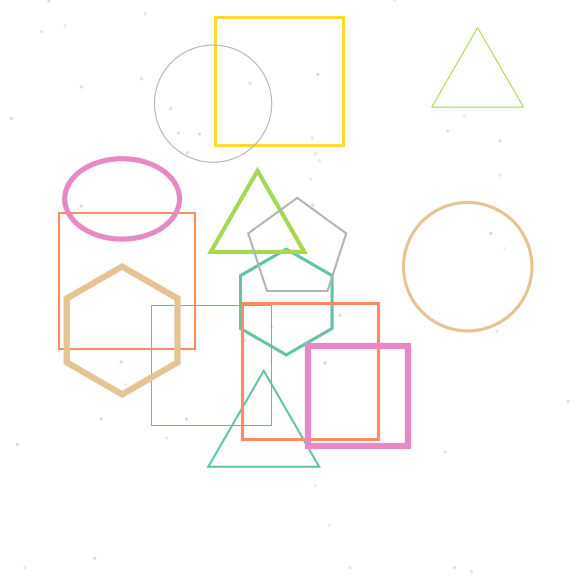[{"shape": "hexagon", "thickness": 1.5, "radius": 0.46, "center": [0.496, 0.476]}, {"shape": "triangle", "thickness": 1, "radius": 0.55, "center": [0.457, 0.246]}, {"shape": "square", "thickness": 1.5, "radius": 0.59, "center": [0.536, 0.356]}, {"shape": "square", "thickness": 1, "radius": 0.59, "center": [0.219, 0.513]}, {"shape": "square", "thickness": 0.5, "radius": 0.52, "center": [0.366, 0.366]}, {"shape": "square", "thickness": 3, "radius": 0.43, "center": [0.621, 0.314]}, {"shape": "oval", "thickness": 2.5, "radius": 0.5, "center": [0.211, 0.655]}, {"shape": "triangle", "thickness": 0.5, "radius": 0.46, "center": [0.827, 0.859]}, {"shape": "triangle", "thickness": 2, "radius": 0.47, "center": [0.446, 0.61]}, {"shape": "square", "thickness": 1.5, "radius": 0.56, "center": [0.483, 0.859]}, {"shape": "circle", "thickness": 1.5, "radius": 0.56, "center": [0.81, 0.537]}, {"shape": "hexagon", "thickness": 3, "radius": 0.55, "center": [0.211, 0.427]}, {"shape": "circle", "thickness": 0.5, "radius": 0.51, "center": [0.369, 0.82]}, {"shape": "pentagon", "thickness": 1, "radius": 0.45, "center": [0.515, 0.567]}]